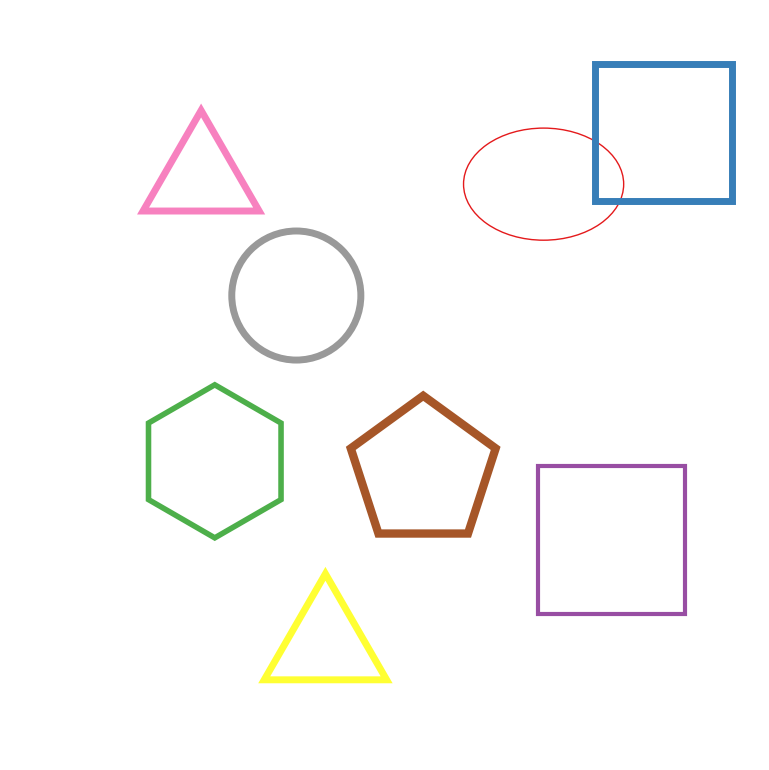[{"shape": "oval", "thickness": 0.5, "radius": 0.52, "center": [0.706, 0.761]}, {"shape": "square", "thickness": 2.5, "radius": 0.44, "center": [0.862, 0.828]}, {"shape": "hexagon", "thickness": 2, "radius": 0.5, "center": [0.279, 0.401]}, {"shape": "square", "thickness": 1.5, "radius": 0.48, "center": [0.794, 0.299]}, {"shape": "triangle", "thickness": 2.5, "radius": 0.46, "center": [0.423, 0.163]}, {"shape": "pentagon", "thickness": 3, "radius": 0.49, "center": [0.55, 0.387]}, {"shape": "triangle", "thickness": 2.5, "radius": 0.44, "center": [0.261, 0.769]}, {"shape": "circle", "thickness": 2.5, "radius": 0.42, "center": [0.385, 0.616]}]